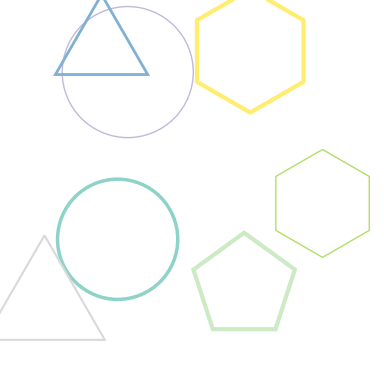[{"shape": "circle", "thickness": 2.5, "radius": 0.78, "center": [0.306, 0.378]}, {"shape": "circle", "thickness": 1, "radius": 0.85, "center": [0.332, 0.813]}, {"shape": "triangle", "thickness": 2, "radius": 0.69, "center": [0.264, 0.876]}, {"shape": "hexagon", "thickness": 1, "radius": 0.7, "center": [0.838, 0.472]}, {"shape": "triangle", "thickness": 1.5, "radius": 0.9, "center": [0.115, 0.208]}, {"shape": "pentagon", "thickness": 3, "radius": 0.69, "center": [0.634, 0.257]}, {"shape": "hexagon", "thickness": 3, "radius": 0.8, "center": [0.65, 0.867]}]